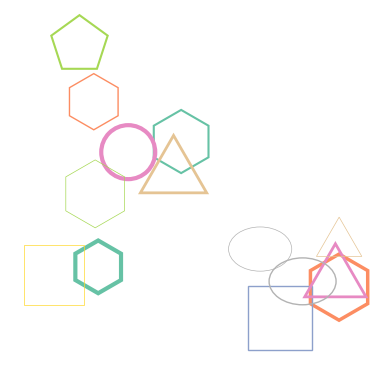[{"shape": "hexagon", "thickness": 3, "radius": 0.34, "center": [0.255, 0.307]}, {"shape": "hexagon", "thickness": 1.5, "radius": 0.41, "center": [0.47, 0.632]}, {"shape": "hexagon", "thickness": 1, "radius": 0.36, "center": [0.244, 0.736]}, {"shape": "hexagon", "thickness": 2.5, "radius": 0.43, "center": [0.881, 0.254]}, {"shape": "square", "thickness": 1, "radius": 0.42, "center": [0.728, 0.174]}, {"shape": "triangle", "thickness": 2, "radius": 0.46, "center": [0.871, 0.275]}, {"shape": "circle", "thickness": 3, "radius": 0.35, "center": [0.333, 0.605]}, {"shape": "hexagon", "thickness": 0.5, "radius": 0.44, "center": [0.247, 0.496]}, {"shape": "pentagon", "thickness": 1.5, "radius": 0.39, "center": [0.206, 0.884]}, {"shape": "square", "thickness": 0.5, "radius": 0.39, "center": [0.14, 0.286]}, {"shape": "triangle", "thickness": 0.5, "radius": 0.34, "center": [0.881, 0.368]}, {"shape": "triangle", "thickness": 2, "radius": 0.5, "center": [0.451, 0.549]}, {"shape": "oval", "thickness": 0.5, "radius": 0.41, "center": [0.676, 0.353]}, {"shape": "oval", "thickness": 1, "radius": 0.43, "center": [0.786, 0.269]}]